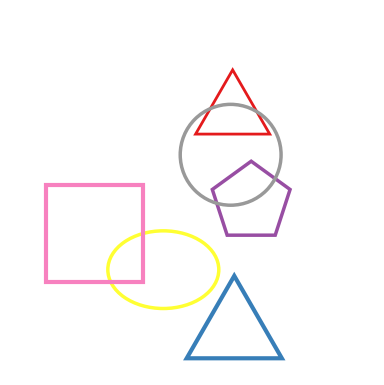[{"shape": "triangle", "thickness": 2, "radius": 0.56, "center": [0.604, 0.707]}, {"shape": "triangle", "thickness": 3, "radius": 0.71, "center": [0.608, 0.141]}, {"shape": "pentagon", "thickness": 2.5, "radius": 0.53, "center": [0.652, 0.475]}, {"shape": "oval", "thickness": 2.5, "radius": 0.72, "center": [0.424, 0.3]}, {"shape": "square", "thickness": 3, "radius": 0.63, "center": [0.245, 0.394]}, {"shape": "circle", "thickness": 2.5, "radius": 0.65, "center": [0.599, 0.598]}]